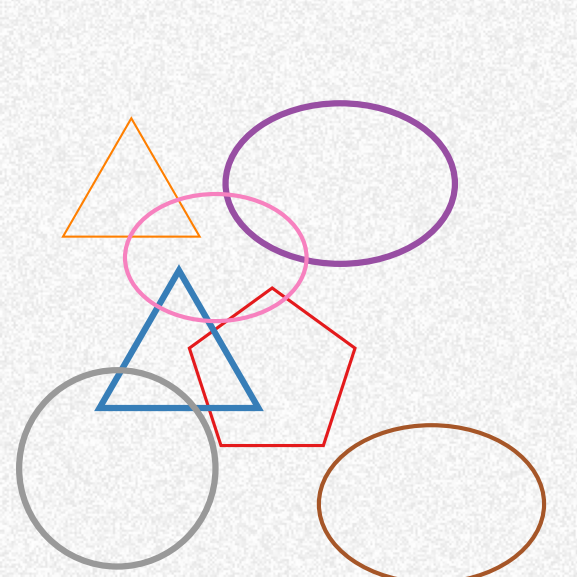[{"shape": "pentagon", "thickness": 1.5, "radius": 0.75, "center": [0.471, 0.35]}, {"shape": "triangle", "thickness": 3, "radius": 0.79, "center": [0.31, 0.372]}, {"shape": "oval", "thickness": 3, "radius": 0.99, "center": [0.589, 0.681]}, {"shape": "triangle", "thickness": 1, "radius": 0.68, "center": [0.227, 0.658]}, {"shape": "oval", "thickness": 2, "radius": 0.97, "center": [0.747, 0.126]}, {"shape": "oval", "thickness": 2, "radius": 0.79, "center": [0.374, 0.553]}, {"shape": "circle", "thickness": 3, "radius": 0.85, "center": [0.203, 0.188]}]